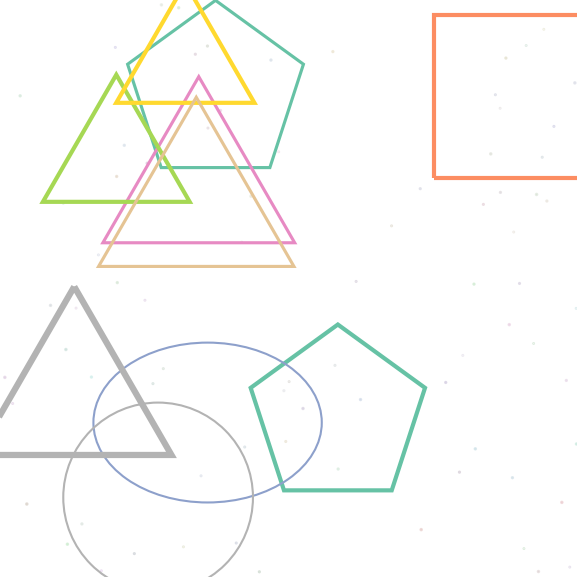[{"shape": "pentagon", "thickness": 2, "radius": 0.79, "center": [0.585, 0.278]}, {"shape": "pentagon", "thickness": 1.5, "radius": 0.8, "center": [0.373, 0.838]}, {"shape": "square", "thickness": 2, "radius": 0.71, "center": [0.893, 0.832]}, {"shape": "oval", "thickness": 1, "radius": 0.99, "center": [0.359, 0.267]}, {"shape": "triangle", "thickness": 1.5, "radius": 0.96, "center": [0.344, 0.675]}, {"shape": "triangle", "thickness": 2, "radius": 0.73, "center": [0.201, 0.723]}, {"shape": "triangle", "thickness": 2, "radius": 0.69, "center": [0.321, 0.89]}, {"shape": "triangle", "thickness": 1.5, "radius": 0.98, "center": [0.34, 0.635]}, {"shape": "circle", "thickness": 1, "radius": 0.82, "center": [0.274, 0.138]}, {"shape": "triangle", "thickness": 3, "radius": 0.97, "center": [0.129, 0.308]}]